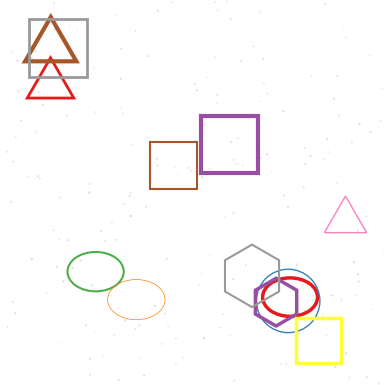[{"shape": "triangle", "thickness": 2, "radius": 0.35, "center": [0.131, 0.78]}, {"shape": "oval", "thickness": 2.5, "radius": 0.36, "center": [0.753, 0.228]}, {"shape": "circle", "thickness": 1, "radius": 0.41, "center": [0.749, 0.218]}, {"shape": "oval", "thickness": 1.5, "radius": 0.37, "center": [0.248, 0.294]}, {"shape": "hexagon", "thickness": 2.5, "radius": 0.31, "center": [0.717, 0.215]}, {"shape": "square", "thickness": 3, "radius": 0.37, "center": [0.597, 0.625]}, {"shape": "oval", "thickness": 0.5, "radius": 0.37, "center": [0.354, 0.222]}, {"shape": "square", "thickness": 2.5, "radius": 0.29, "center": [0.827, 0.117]}, {"shape": "square", "thickness": 1.5, "radius": 0.31, "center": [0.45, 0.569]}, {"shape": "triangle", "thickness": 3, "radius": 0.38, "center": [0.132, 0.879]}, {"shape": "triangle", "thickness": 1, "radius": 0.32, "center": [0.897, 0.427]}, {"shape": "square", "thickness": 2, "radius": 0.38, "center": [0.152, 0.875]}, {"shape": "hexagon", "thickness": 1.5, "radius": 0.41, "center": [0.655, 0.284]}]